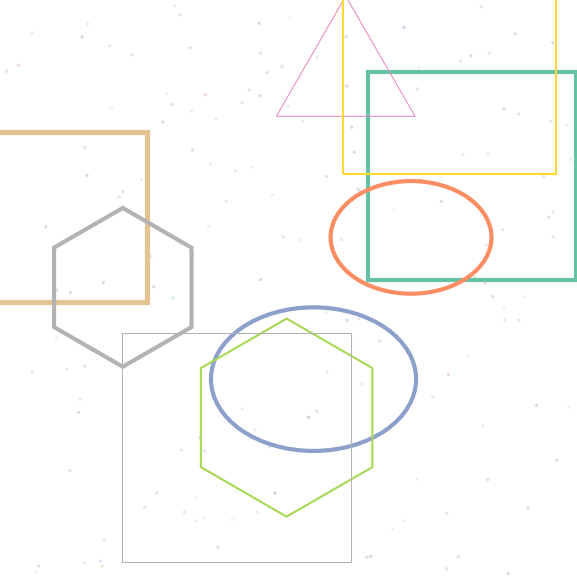[{"shape": "square", "thickness": 2, "radius": 0.9, "center": [0.817, 0.695]}, {"shape": "oval", "thickness": 2, "radius": 0.7, "center": [0.712, 0.588]}, {"shape": "oval", "thickness": 2, "radius": 0.89, "center": [0.543, 0.343]}, {"shape": "triangle", "thickness": 0.5, "radius": 0.69, "center": [0.599, 0.867]}, {"shape": "hexagon", "thickness": 1, "radius": 0.86, "center": [0.496, 0.276]}, {"shape": "square", "thickness": 1, "radius": 0.92, "center": [0.779, 0.881]}, {"shape": "square", "thickness": 2.5, "radius": 0.73, "center": [0.108, 0.623]}, {"shape": "hexagon", "thickness": 2, "radius": 0.69, "center": [0.213, 0.502]}, {"shape": "square", "thickness": 0.5, "radius": 0.99, "center": [0.409, 0.225]}]